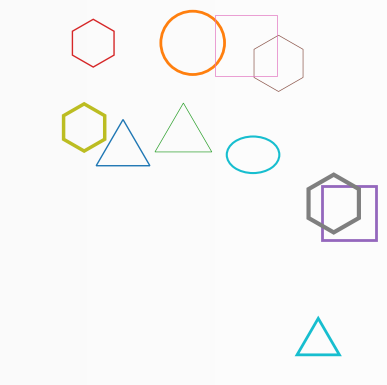[{"shape": "triangle", "thickness": 1, "radius": 0.4, "center": [0.318, 0.61]}, {"shape": "circle", "thickness": 2, "radius": 0.41, "center": [0.497, 0.889]}, {"shape": "triangle", "thickness": 0.5, "radius": 0.42, "center": [0.473, 0.648]}, {"shape": "hexagon", "thickness": 1, "radius": 0.31, "center": [0.241, 0.888]}, {"shape": "square", "thickness": 2, "radius": 0.35, "center": [0.9, 0.446]}, {"shape": "hexagon", "thickness": 0.5, "radius": 0.37, "center": [0.719, 0.835]}, {"shape": "square", "thickness": 0.5, "radius": 0.4, "center": [0.635, 0.881]}, {"shape": "hexagon", "thickness": 3, "radius": 0.38, "center": [0.861, 0.471]}, {"shape": "hexagon", "thickness": 2.5, "radius": 0.31, "center": [0.217, 0.669]}, {"shape": "oval", "thickness": 1.5, "radius": 0.34, "center": [0.653, 0.598]}, {"shape": "triangle", "thickness": 2, "radius": 0.32, "center": [0.821, 0.11]}]